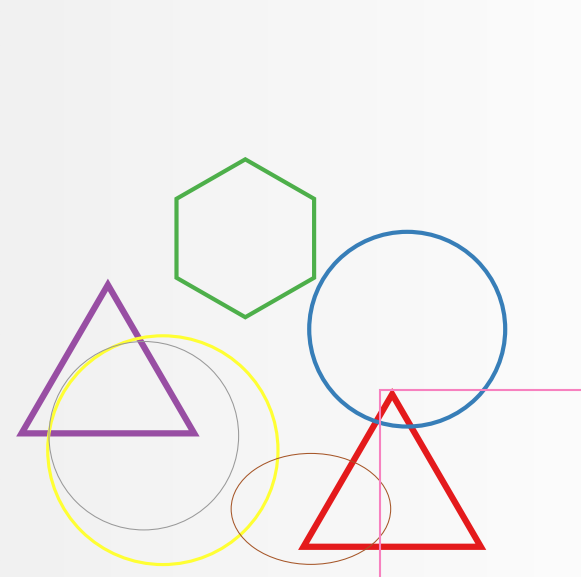[{"shape": "triangle", "thickness": 3, "radius": 0.88, "center": [0.675, 0.14]}, {"shape": "circle", "thickness": 2, "radius": 0.84, "center": [0.701, 0.429]}, {"shape": "hexagon", "thickness": 2, "radius": 0.68, "center": [0.422, 0.587]}, {"shape": "triangle", "thickness": 3, "radius": 0.86, "center": [0.186, 0.334]}, {"shape": "circle", "thickness": 1.5, "radius": 0.99, "center": [0.28, 0.22]}, {"shape": "oval", "thickness": 0.5, "radius": 0.69, "center": [0.535, 0.118]}, {"shape": "square", "thickness": 1, "radius": 0.96, "center": [0.845, 0.132]}, {"shape": "circle", "thickness": 0.5, "radius": 0.82, "center": [0.247, 0.245]}]